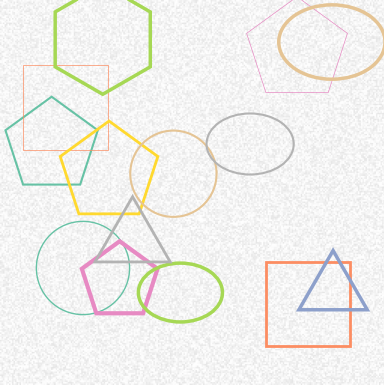[{"shape": "circle", "thickness": 1, "radius": 0.61, "center": [0.216, 0.304]}, {"shape": "pentagon", "thickness": 1.5, "radius": 0.63, "center": [0.134, 0.623]}, {"shape": "square", "thickness": 0.5, "radius": 0.55, "center": [0.171, 0.721]}, {"shape": "square", "thickness": 2, "radius": 0.54, "center": [0.799, 0.211]}, {"shape": "triangle", "thickness": 2.5, "radius": 0.51, "center": [0.865, 0.247]}, {"shape": "pentagon", "thickness": 0.5, "radius": 0.69, "center": [0.772, 0.871]}, {"shape": "pentagon", "thickness": 3, "radius": 0.52, "center": [0.311, 0.27]}, {"shape": "oval", "thickness": 2.5, "radius": 0.55, "center": [0.469, 0.24]}, {"shape": "hexagon", "thickness": 2.5, "radius": 0.71, "center": [0.267, 0.898]}, {"shape": "pentagon", "thickness": 2, "radius": 0.67, "center": [0.283, 0.552]}, {"shape": "oval", "thickness": 2.5, "radius": 0.69, "center": [0.862, 0.891]}, {"shape": "circle", "thickness": 1.5, "radius": 0.56, "center": [0.45, 0.549]}, {"shape": "triangle", "thickness": 2, "radius": 0.56, "center": [0.344, 0.376]}, {"shape": "oval", "thickness": 1.5, "radius": 0.57, "center": [0.65, 0.626]}]